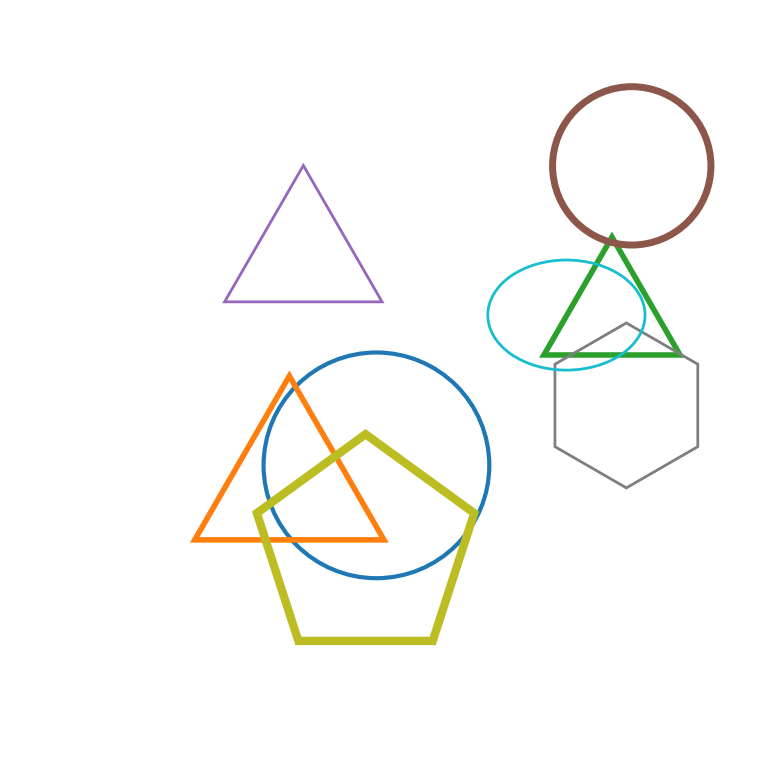[{"shape": "circle", "thickness": 1.5, "radius": 0.73, "center": [0.489, 0.396]}, {"shape": "triangle", "thickness": 2, "radius": 0.71, "center": [0.376, 0.37]}, {"shape": "triangle", "thickness": 2, "radius": 0.51, "center": [0.795, 0.59]}, {"shape": "triangle", "thickness": 1, "radius": 0.59, "center": [0.394, 0.667]}, {"shape": "circle", "thickness": 2.5, "radius": 0.51, "center": [0.82, 0.785]}, {"shape": "hexagon", "thickness": 1, "radius": 0.54, "center": [0.813, 0.473]}, {"shape": "pentagon", "thickness": 3, "radius": 0.74, "center": [0.475, 0.288]}, {"shape": "oval", "thickness": 1, "radius": 0.51, "center": [0.736, 0.591]}]